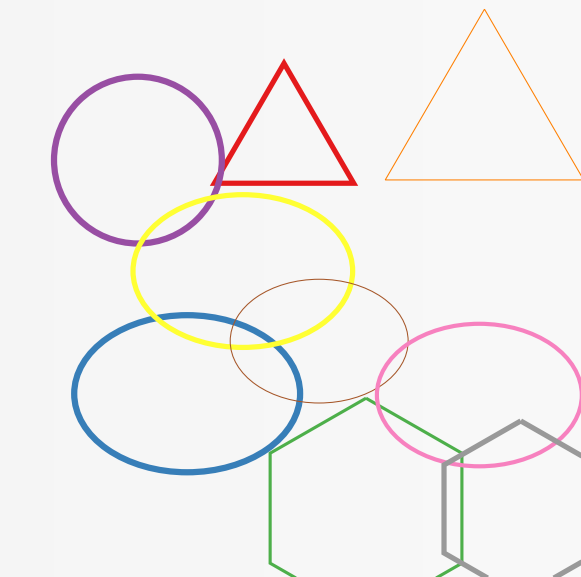[{"shape": "triangle", "thickness": 2.5, "radius": 0.69, "center": [0.489, 0.751]}, {"shape": "oval", "thickness": 3, "radius": 0.97, "center": [0.322, 0.317]}, {"shape": "hexagon", "thickness": 1.5, "radius": 0.95, "center": [0.63, 0.119]}, {"shape": "circle", "thickness": 3, "radius": 0.72, "center": [0.237, 0.722]}, {"shape": "triangle", "thickness": 0.5, "radius": 0.99, "center": [0.834, 0.786]}, {"shape": "oval", "thickness": 2.5, "radius": 0.94, "center": [0.418, 0.53]}, {"shape": "oval", "thickness": 0.5, "radius": 0.77, "center": [0.549, 0.408]}, {"shape": "oval", "thickness": 2, "radius": 0.88, "center": [0.825, 0.315]}, {"shape": "hexagon", "thickness": 2.5, "radius": 0.76, "center": [0.896, 0.118]}]